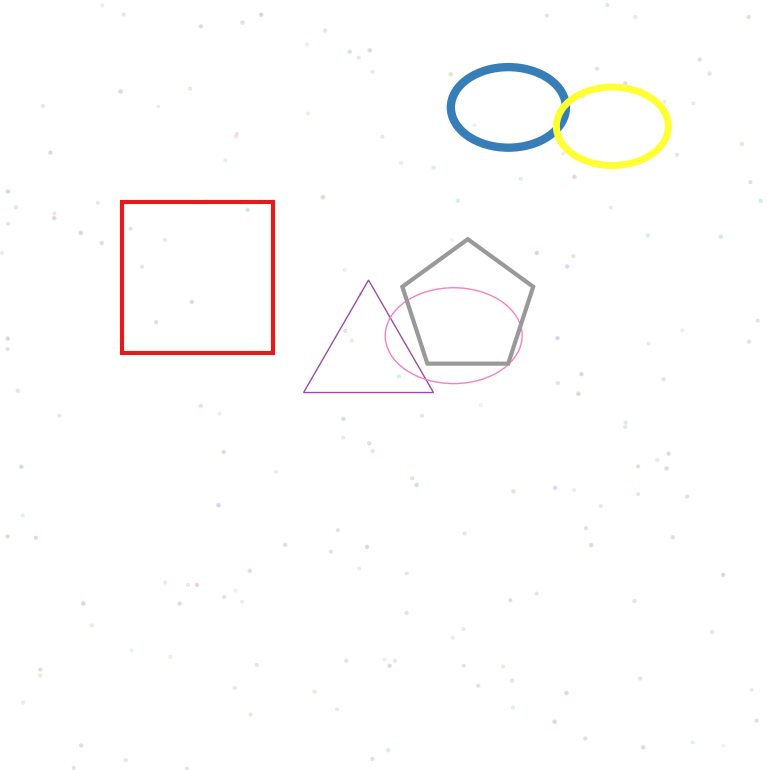[{"shape": "square", "thickness": 1.5, "radius": 0.49, "center": [0.256, 0.64]}, {"shape": "oval", "thickness": 3, "radius": 0.37, "center": [0.66, 0.861]}, {"shape": "triangle", "thickness": 0.5, "radius": 0.49, "center": [0.479, 0.539]}, {"shape": "oval", "thickness": 2.5, "radius": 0.36, "center": [0.795, 0.836]}, {"shape": "oval", "thickness": 0.5, "radius": 0.44, "center": [0.589, 0.564]}, {"shape": "pentagon", "thickness": 1.5, "radius": 0.45, "center": [0.607, 0.6]}]